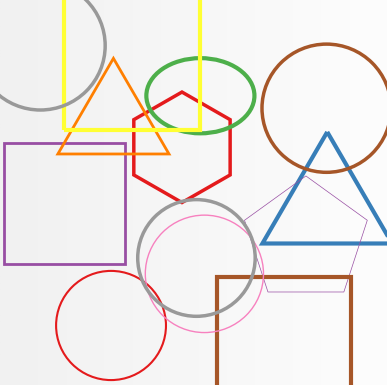[{"shape": "circle", "thickness": 1.5, "radius": 0.71, "center": [0.287, 0.155]}, {"shape": "hexagon", "thickness": 2.5, "radius": 0.72, "center": [0.47, 0.617]}, {"shape": "triangle", "thickness": 3, "radius": 0.97, "center": [0.845, 0.464]}, {"shape": "oval", "thickness": 3, "radius": 0.7, "center": [0.517, 0.751]}, {"shape": "pentagon", "thickness": 0.5, "radius": 0.83, "center": [0.789, 0.376]}, {"shape": "square", "thickness": 2, "radius": 0.78, "center": [0.167, 0.471]}, {"shape": "triangle", "thickness": 2, "radius": 0.83, "center": [0.293, 0.683]}, {"shape": "square", "thickness": 3, "radius": 0.88, "center": [0.341, 0.838]}, {"shape": "circle", "thickness": 2.5, "radius": 0.83, "center": [0.843, 0.719]}, {"shape": "square", "thickness": 3, "radius": 0.86, "center": [0.734, 0.107]}, {"shape": "circle", "thickness": 1, "radius": 0.76, "center": [0.527, 0.289]}, {"shape": "circle", "thickness": 2.5, "radius": 0.84, "center": [0.104, 0.881]}, {"shape": "circle", "thickness": 2.5, "radius": 0.76, "center": [0.507, 0.33]}]